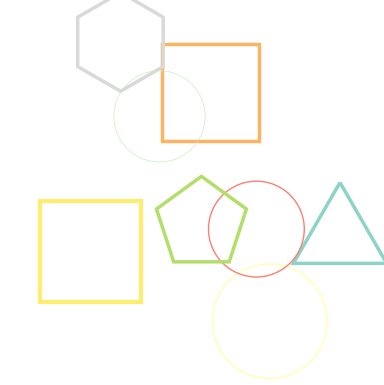[{"shape": "triangle", "thickness": 2.5, "radius": 0.7, "center": [0.883, 0.386]}, {"shape": "circle", "thickness": 1, "radius": 0.74, "center": [0.701, 0.165]}, {"shape": "circle", "thickness": 1, "radius": 0.62, "center": [0.666, 0.405]}, {"shape": "square", "thickness": 2.5, "radius": 0.63, "center": [0.546, 0.76]}, {"shape": "pentagon", "thickness": 2.5, "radius": 0.61, "center": [0.523, 0.419]}, {"shape": "hexagon", "thickness": 2.5, "radius": 0.64, "center": [0.313, 0.891]}, {"shape": "circle", "thickness": 0.5, "radius": 0.59, "center": [0.414, 0.698]}, {"shape": "square", "thickness": 3, "radius": 0.66, "center": [0.235, 0.348]}]